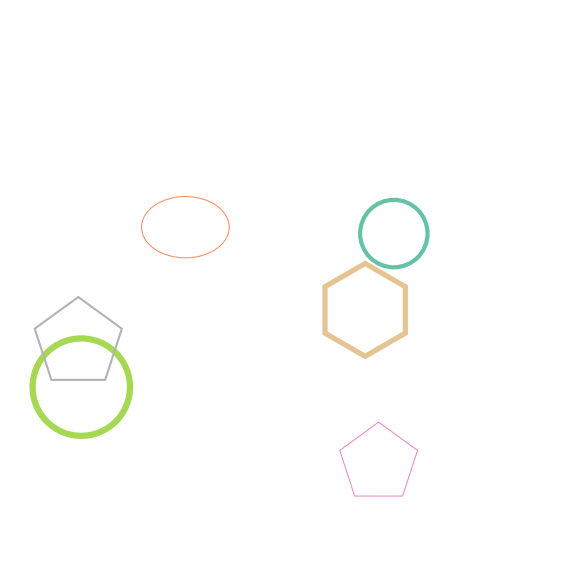[{"shape": "circle", "thickness": 2, "radius": 0.29, "center": [0.682, 0.595]}, {"shape": "oval", "thickness": 0.5, "radius": 0.38, "center": [0.321, 0.606]}, {"shape": "pentagon", "thickness": 0.5, "radius": 0.35, "center": [0.656, 0.197]}, {"shape": "circle", "thickness": 3, "radius": 0.42, "center": [0.141, 0.329]}, {"shape": "hexagon", "thickness": 2.5, "radius": 0.4, "center": [0.632, 0.462]}, {"shape": "pentagon", "thickness": 1, "radius": 0.4, "center": [0.136, 0.406]}]